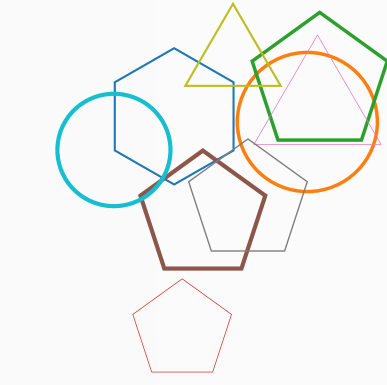[{"shape": "hexagon", "thickness": 1.5, "radius": 0.88, "center": [0.449, 0.698]}, {"shape": "circle", "thickness": 2.5, "radius": 0.9, "center": [0.793, 0.683]}, {"shape": "pentagon", "thickness": 2.5, "radius": 0.92, "center": [0.825, 0.784]}, {"shape": "pentagon", "thickness": 0.5, "radius": 0.67, "center": [0.47, 0.142]}, {"shape": "pentagon", "thickness": 3, "radius": 0.85, "center": [0.524, 0.439]}, {"shape": "triangle", "thickness": 0.5, "radius": 0.95, "center": [0.819, 0.719]}, {"shape": "pentagon", "thickness": 1, "radius": 0.8, "center": [0.64, 0.478]}, {"shape": "triangle", "thickness": 1.5, "radius": 0.71, "center": [0.601, 0.848]}, {"shape": "circle", "thickness": 3, "radius": 0.73, "center": [0.294, 0.61]}]